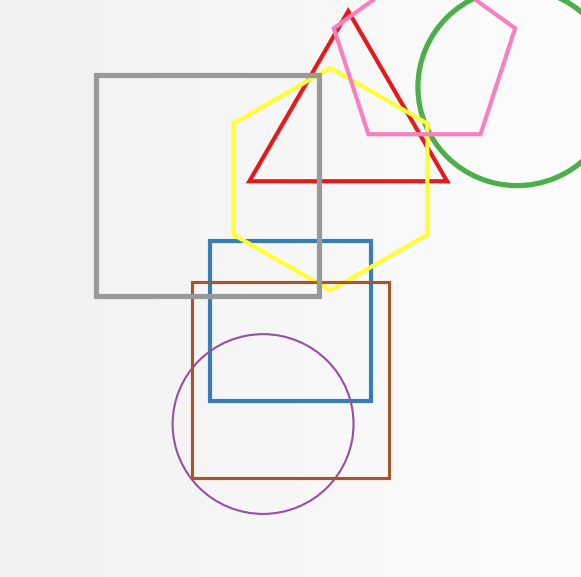[{"shape": "triangle", "thickness": 2, "radius": 0.98, "center": [0.599, 0.784]}, {"shape": "square", "thickness": 2, "radius": 0.69, "center": [0.5, 0.443]}, {"shape": "circle", "thickness": 2.5, "radius": 0.85, "center": [0.89, 0.848]}, {"shape": "circle", "thickness": 1, "radius": 0.78, "center": [0.453, 0.265]}, {"shape": "hexagon", "thickness": 2, "radius": 0.96, "center": [0.568, 0.689]}, {"shape": "square", "thickness": 1.5, "radius": 0.85, "center": [0.5, 0.341]}, {"shape": "pentagon", "thickness": 2, "radius": 0.82, "center": [0.73, 0.899]}, {"shape": "square", "thickness": 2.5, "radius": 0.96, "center": [0.358, 0.678]}]